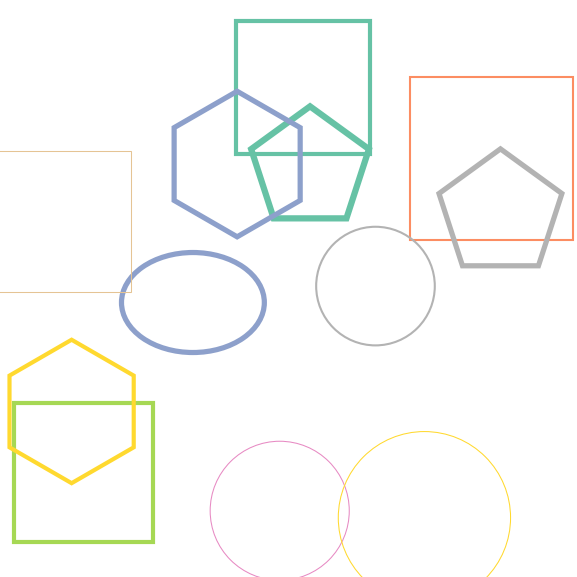[{"shape": "square", "thickness": 2, "radius": 0.58, "center": [0.525, 0.847]}, {"shape": "pentagon", "thickness": 3, "radius": 0.54, "center": [0.537, 0.708]}, {"shape": "square", "thickness": 1, "radius": 0.7, "center": [0.851, 0.725]}, {"shape": "oval", "thickness": 2.5, "radius": 0.62, "center": [0.334, 0.475]}, {"shape": "hexagon", "thickness": 2.5, "radius": 0.63, "center": [0.411, 0.715]}, {"shape": "circle", "thickness": 0.5, "radius": 0.6, "center": [0.484, 0.115]}, {"shape": "square", "thickness": 2, "radius": 0.6, "center": [0.144, 0.181]}, {"shape": "hexagon", "thickness": 2, "radius": 0.62, "center": [0.124, 0.287]}, {"shape": "circle", "thickness": 0.5, "radius": 0.75, "center": [0.735, 0.103]}, {"shape": "square", "thickness": 0.5, "radius": 0.61, "center": [0.104, 0.615]}, {"shape": "circle", "thickness": 1, "radius": 0.51, "center": [0.65, 0.504]}, {"shape": "pentagon", "thickness": 2.5, "radius": 0.56, "center": [0.867, 0.629]}]